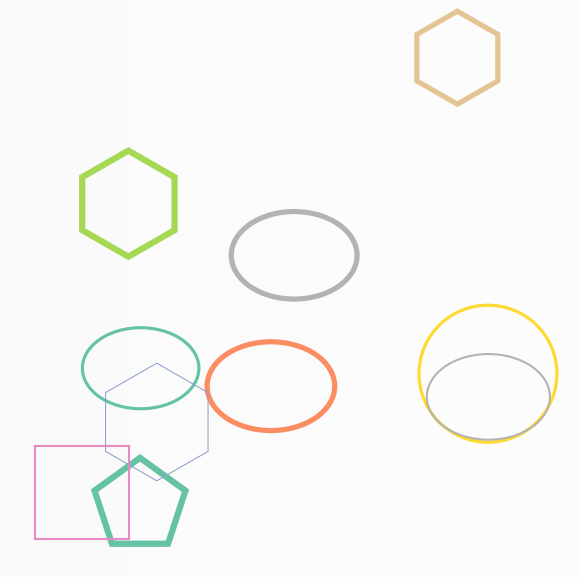[{"shape": "pentagon", "thickness": 3, "radius": 0.41, "center": [0.241, 0.124]}, {"shape": "oval", "thickness": 1.5, "radius": 0.5, "center": [0.242, 0.362]}, {"shape": "oval", "thickness": 2.5, "radius": 0.55, "center": [0.466, 0.33]}, {"shape": "hexagon", "thickness": 0.5, "radius": 0.51, "center": [0.27, 0.268]}, {"shape": "square", "thickness": 1, "radius": 0.4, "center": [0.142, 0.146]}, {"shape": "hexagon", "thickness": 3, "radius": 0.46, "center": [0.221, 0.646]}, {"shape": "circle", "thickness": 1.5, "radius": 0.59, "center": [0.84, 0.352]}, {"shape": "hexagon", "thickness": 2.5, "radius": 0.4, "center": [0.787, 0.899]}, {"shape": "oval", "thickness": 2.5, "radius": 0.54, "center": [0.506, 0.557]}, {"shape": "oval", "thickness": 1, "radius": 0.53, "center": [0.84, 0.312]}]